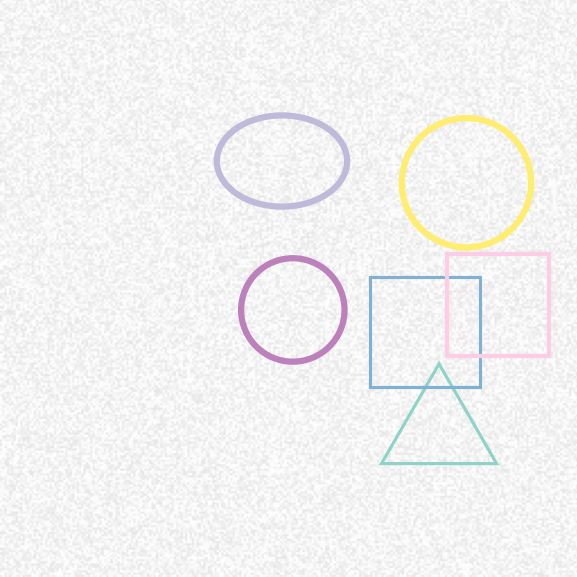[{"shape": "triangle", "thickness": 1.5, "radius": 0.58, "center": [0.76, 0.254]}, {"shape": "oval", "thickness": 3, "radius": 0.56, "center": [0.488, 0.72]}, {"shape": "square", "thickness": 1.5, "radius": 0.48, "center": [0.736, 0.424]}, {"shape": "square", "thickness": 2, "radius": 0.44, "center": [0.863, 0.472]}, {"shape": "circle", "thickness": 3, "radius": 0.45, "center": [0.507, 0.462]}, {"shape": "circle", "thickness": 3, "radius": 0.56, "center": [0.808, 0.683]}]